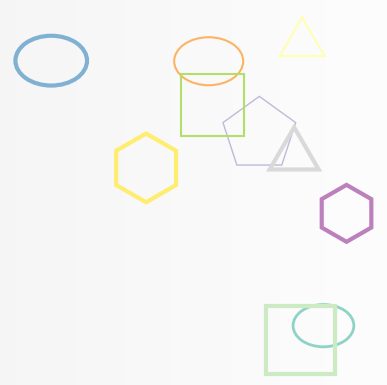[{"shape": "oval", "thickness": 2, "radius": 0.39, "center": [0.835, 0.154]}, {"shape": "triangle", "thickness": 1.5, "radius": 0.34, "center": [0.78, 0.888]}, {"shape": "pentagon", "thickness": 1, "radius": 0.49, "center": [0.669, 0.651]}, {"shape": "oval", "thickness": 3, "radius": 0.46, "center": [0.132, 0.842]}, {"shape": "oval", "thickness": 1.5, "radius": 0.45, "center": [0.539, 0.841]}, {"shape": "square", "thickness": 1.5, "radius": 0.4, "center": [0.548, 0.727]}, {"shape": "triangle", "thickness": 3, "radius": 0.37, "center": [0.759, 0.596]}, {"shape": "hexagon", "thickness": 3, "radius": 0.37, "center": [0.894, 0.446]}, {"shape": "square", "thickness": 3, "radius": 0.44, "center": [0.775, 0.117]}, {"shape": "hexagon", "thickness": 3, "radius": 0.45, "center": [0.377, 0.564]}]